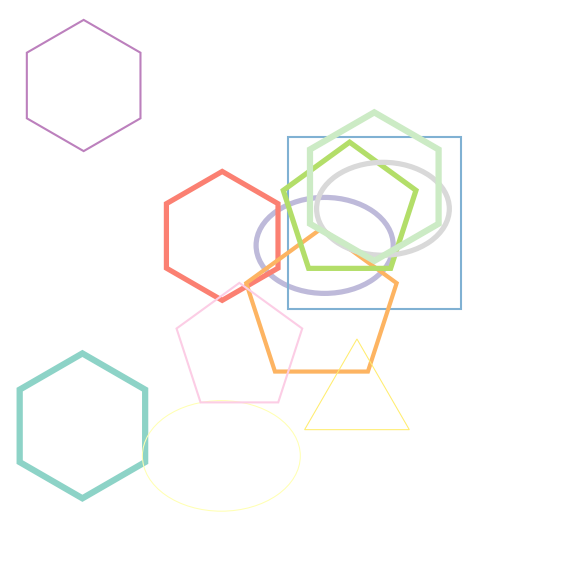[{"shape": "hexagon", "thickness": 3, "radius": 0.63, "center": [0.143, 0.262]}, {"shape": "oval", "thickness": 0.5, "radius": 0.68, "center": [0.383, 0.21]}, {"shape": "oval", "thickness": 2.5, "radius": 0.59, "center": [0.562, 0.574]}, {"shape": "hexagon", "thickness": 2.5, "radius": 0.56, "center": [0.385, 0.591]}, {"shape": "square", "thickness": 1, "radius": 0.75, "center": [0.649, 0.613]}, {"shape": "pentagon", "thickness": 2, "radius": 0.68, "center": [0.557, 0.467]}, {"shape": "pentagon", "thickness": 2.5, "radius": 0.6, "center": [0.605, 0.632]}, {"shape": "pentagon", "thickness": 1, "radius": 0.57, "center": [0.415, 0.395]}, {"shape": "oval", "thickness": 2.5, "radius": 0.57, "center": [0.663, 0.638]}, {"shape": "hexagon", "thickness": 1, "radius": 0.57, "center": [0.145, 0.851]}, {"shape": "hexagon", "thickness": 3, "radius": 0.64, "center": [0.648, 0.676]}, {"shape": "triangle", "thickness": 0.5, "radius": 0.52, "center": [0.618, 0.307]}]